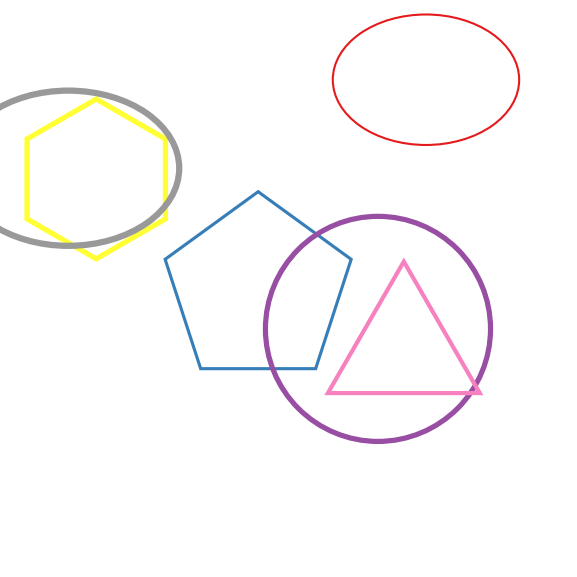[{"shape": "oval", "thickness": 1, "radius": 0.81, "center": [0.738, 0.861]}, {"shape": "pentagon", "thickness": 1.5, "radius": 0.85, "center": [0.447, 0.498]}, {"shape": "circle", "thickness": 2.5, "radius": 0.97, "center": [0.655, 0.43]}, {"shape": "hexagon", "thickness": 2.5, "radius": 0.69, "center": [0.167, 0.689]}, {"shape": "triangle", "thickness": 2, "radius": 0.76, "center": [0.699, 0.394]}, {"shape": "oval", "thickness": 3, "radius": 0.96, "center": [0.118, 0.708]}]